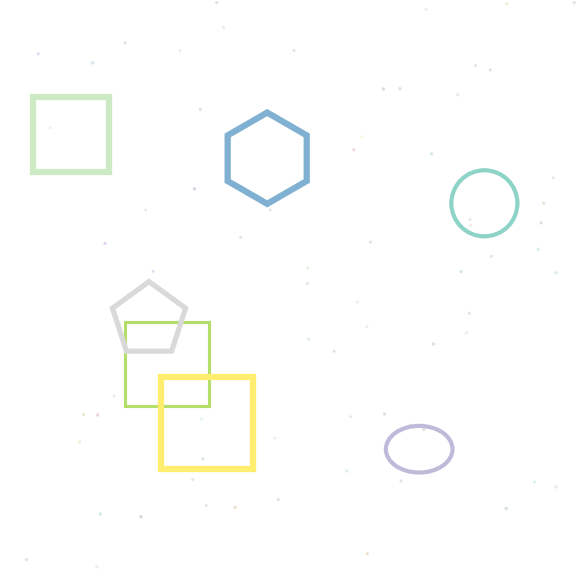[{"shape": "circle", "thickness": 2, "radius": 0.29, "center": [0.839, 0.647]}, {"shape": "oval", "thickness": 2, "radius": 0.29, "center": [0.726, 0.221]}, {"shape": "hexagon", "thickness": 3, "radius": 0.4, "center": [0.463, 0.725]}, {"shape": "square", "thickness": 1.5, "radius": 0.37, "center": [0.289, 0.369]}, {"shape": "pentagon", "thickness": 2.5, "radius": 0.33, "center": [0.258, 0.445]}, {"shape": "square", "thickness": 3, "radius": 0.33, "center": [0.123, 0.766]}, {"shape": "square", "thickness": 3, "radius": 0.4, "center": [0.358, 0.267]}]